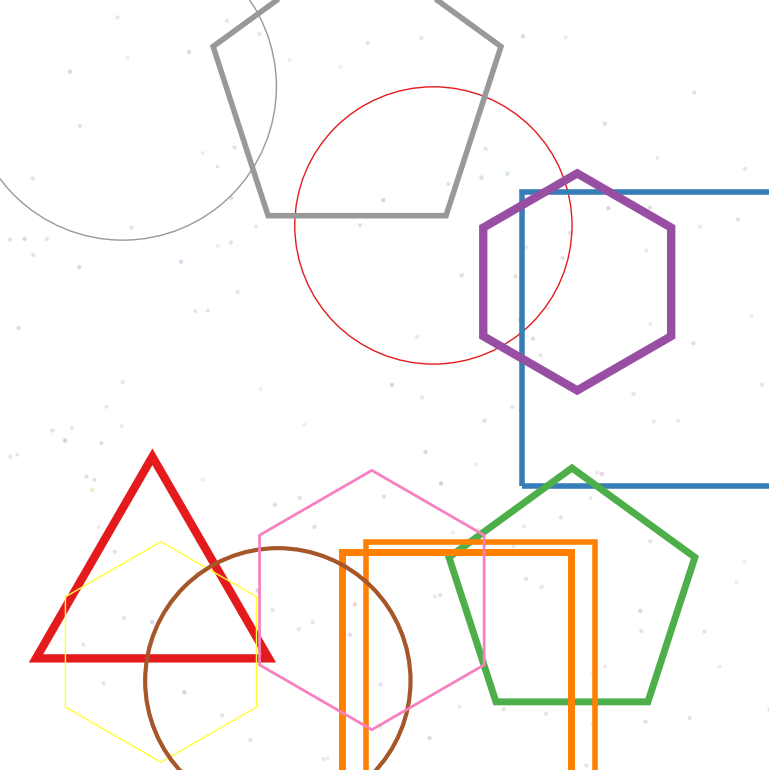[{"shape": "triangle", "thickness": 3, "radius": 0.87, "center": [0.198, 0.232]}, {"shape": "circle", "thickness": 0.5, "radius": 0.9, "center": [0.563, 0.707]}, {"shape": "square", "thickness": 2, "radius": 0.96, "center": [0.869, 0.559]}, {"shape": "pentagon", "thickness": 2.5, "radius": 0.84, "center": [0.743, 0.224]}, {"shape": "hexagon", "thickness": 3, "radius": 0.7, "center": [0.75, 0.634]}, {"shape": "square", "thickness": 2.5, "radius": 0.74, "center": [0.593, 0.134]}, {"shape": "square", "thickness": 2, "radius": 0.74, "center": [0.624, 0.147]}, {"shape": "hexagon", "thickness": 0.5, "radius": 0.72, "center": [0.209, 0.153]}, {"shape": "circle", "thickness": 1.5, "radius": 0.86, "center": [0.361, 0.116]}, {"shape": "hexagon", "thickness": 1, "radius": 0.84, "center": [0.483, 0.221]}, {"shape": "circle", "thickness": 0.5, "radius": 1.0, "center": [0.159, 0.888]}, {"shape": "pentagon", "thickness": 2, "radius": 0.98, "center": [0.464, 0.879]}]